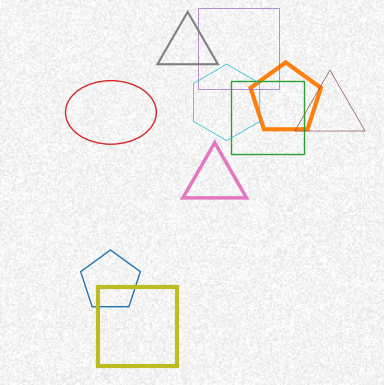[{"shape": "pentagon", "thickness": 1, "radius": 0.41, "center": [0.287, 0.269]}, {"shape": "pentagon", "thickness": 3, "radius": 0.48, "center": [0.742, 0.742]}, {"shape": "square", "thickness": 1, "radius": 0.48, "center": [0.695, 0.694]}, {"shape": "oval", "thickness": 1, "radius": 0.59, "center": [0.288, 0.708]}, {"shape": "square", "thickness": 0.5, "radius": 0.53, "center": [0.621, 0.874]}, {"shape": "triangle", "thickness": 0.5, "radius": 0.53, "center": [0.857, 0.712]}, {"shape": "triangle", "thickness": 2.5, "radius": 0.48, "center": [0.558, 0.534]}, {"shape": "triangle", "thickness": 1.5, "radius": 0.45, "center": [0.487, 0.879]}, {"shape": "square", "thickness": 3, "radius": 0.51, "center": [0.357, 0.152]}, {"shape": "hexagon", "thickness": 0.5, "radius": 0.5, "center": [0.589, 0.734]}]